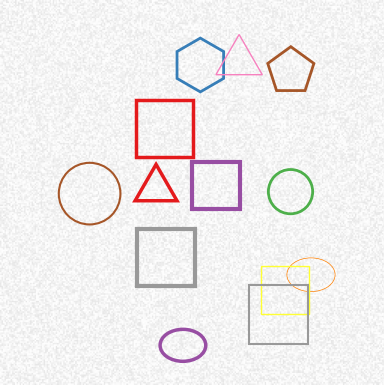[{"shape": "triangle", "thickness": 2.5, "radius": 0.31, "center": [0.405, 0.51]}, {"shape": "square", "thickness": 2.5, "radius": 0.37, "center": [0.428, 0.666]}, {"shape": "hexagon", "thickness": 2, "radius": 0.35, "center": [0.52, 0.831]}, {"shape": "circle", "thickness": 2, "radius": 0.29, "center": [0.755, 0.502]}, {"shape": "square", "thickness": 3, "radius": 0.31, "center": [0.561, 0.518]}, {"shape": "oval", "thickness": 2.5, "radius": 0.3, "center": [0.475, 0.103]}, {"shape": "oval", "thickness": 0.5, "radius": 0.31, "center": [0.808, 0.286]}, {"shape": "square", "thickness": 1, "radius": 0.31, "center": [0.741, 0.247]}, {"shape": "pentagon", "thickness": 2, "radius": 0.32, "center": [0.755, 0.816]}, {"shape": "circle", "thickness": 1.5, "radius": 0.4, "center": [0.233, 0.497]}, {"shape": "triangle", "thickness": 1, "radius": 0.35, "center": [0.621, 0.841]}, {"shape": "square", "thickness": 3, "radius": 0.37, "center": [0.431, 0.331]}, {"shape": "square", "thickness": 1.5, "radius": 0.38, "center": [0.724, 0.183]}]